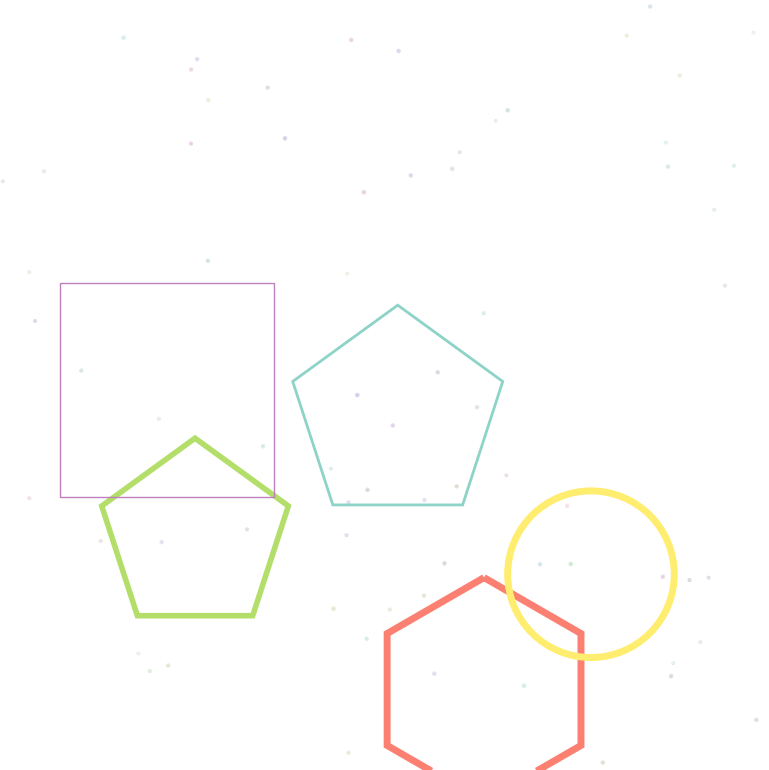[{"shape": "pentagon", "thickness": 1, "radius": 0.72, "center": [0.517, 0.46]}, {"shape": "hexagon", "thickness": 2.5, "radius": 0.73, "center": [0.629, 0.105]}, {"shape": "pentagon", "thickness": 2, "radius": 0.64, "center": [0.253, 0.303]}, {"shape": "square", "thickness": 0.5, "radius": 0.69, "center": [0.216, 0.494]}, {"shape": "circle", "thickness": 2.5, "radius": 0.54, "center": [0.767, 0.254]}]